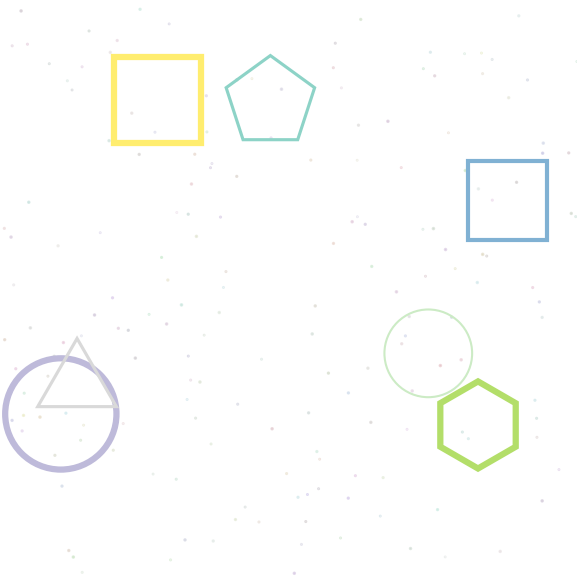[{"shape": "pentagon", "thickness": 1.5, "radius": 0.4, "center": [0.468, 0.822]}, {"shape": "circle", "thickness": 3, "radius": 0.48, "center": [0.105, 0.282]}, {"shape": "square", "thickness": 2, "radius": 0.34, "center": [0.878, 0.652]}, {"shape": "hexagon", "thickness": 3, "radius": 0.38, "center": [0.828, 0.263]}, {"shape": "triangle", "thickness": 1.5, "radius": 0.39, "center": [0.133, 0.334]}, {"shape": "circle", "thickness": 1, "radius": 0.38, "center": [0.742, 0.387]}, {"shape": "square", "thickness": 3, "radius": 0.37, "center": [0.273, 0.827]}]